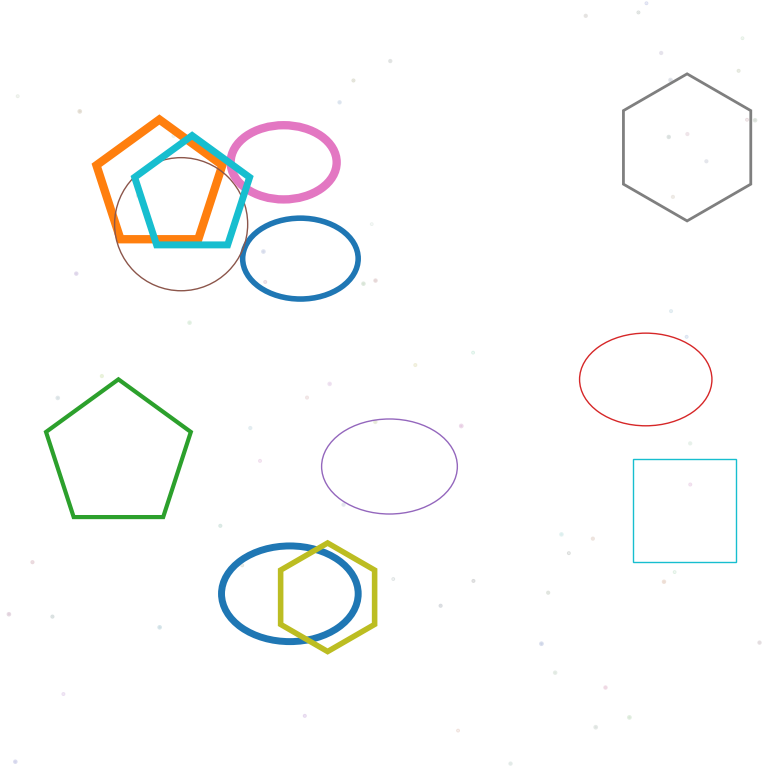[{"shape": "oval", "thickness": 2.5, "radius": 0.44, "center": [0.376, 0.229]}, {"shape": "oval", "thickness": 2, "radius": 0.38, "center": [0.39, 0.664]}, {"shape": "pentagon", "thickness": 3, "radius": 0.43, "center": [0.207, 0.759]}, {"shape": "pentagon", "thickness": 1.5, "radius": 0.49, "center": [0.154, 0.408]}, {"shape": "oval", "thickness": 0.5, "radius": 0.43, "center": [0.839, 0.507]}, {"shape": "oval", "thickness": 0.5, "radius": 0.44, "center": [0.506, 0.394]}, {"shape": "circle", "thickness": 0.5, "radius": 0.43, "center": [0.235, 0.709]}, {"shape": "oval", "thickness": 3, "radius": 0.34, "center": [0.368, 0.789]}, {"shape": "hexagon", "thickness": 1, "radius": 0.48, "center": [0.892, 0.809]}, {"shape": "hexagon", "thickness": 2, "radius": 0.35, "center": [0.425, 0.224]}, {"shape": "pentagon", "thickness": 2.5, "radius": 0.39, "center": [0.25, 0.745]}, {"shape": "square", "thickness": 0.5, "radius": 0.34, "center": [0.889, 0.337]}]